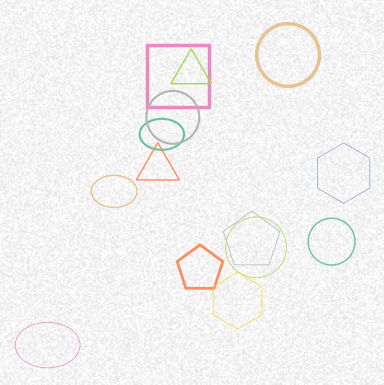[{"shape": "oval", "thickness": 1.5, "radius": 0.29, "center": [0.42, 0.651]}, {"shape": "circle", "thickness": 1, "radius": 0.3, "center": [0.861, 0.372]}, {"shape": "pentagon", "thickness": 2, "radius": 0.31, "center": [0.519, 0.302]}, {"shape": "triangle", "thickness": 1, "radius": 0.32, "center": [0.41, 0.565]}, {"shape": "hexagon", "thickness": 0.5, "radius": 0.39, "center": [0.893, 0.55]}, {"shape": "square", "thickness": 2.5, "radius": 0.4, "center": [0.462, 0.803]}, {"shape": "oval", "thickness": 0.5, "radius": 0.42, "center": [0.124, 0.104]}, {"shape": "circle", "thickness": 0.5, "radius": 0.4, "center": [0.665, 0.358]}, {"shape": "triangle", "thickness": 1, "radius": 0.3, "center": [0.497, 0.813]}, {"shape": "hexagon", "thickness": 0.5, "radius": 0.37, "center": [0.617, 0.219]}, {"shape": "oval", "thickness": 1, "radius": 0.3, "center": [0.297, 0.503]}, {"shape": "circle", "thickness": 2.5, "radius": 0.41, "center": [0.748, 0.857]}, {"shape": "pentagon", "thickness": 0.5, "radius": 0.39, "center": [0.654, 0.375]}, {"shape": "circle", "thickness": 1.5, "radius": 0.34, "center": [0.449, 0.695]}]